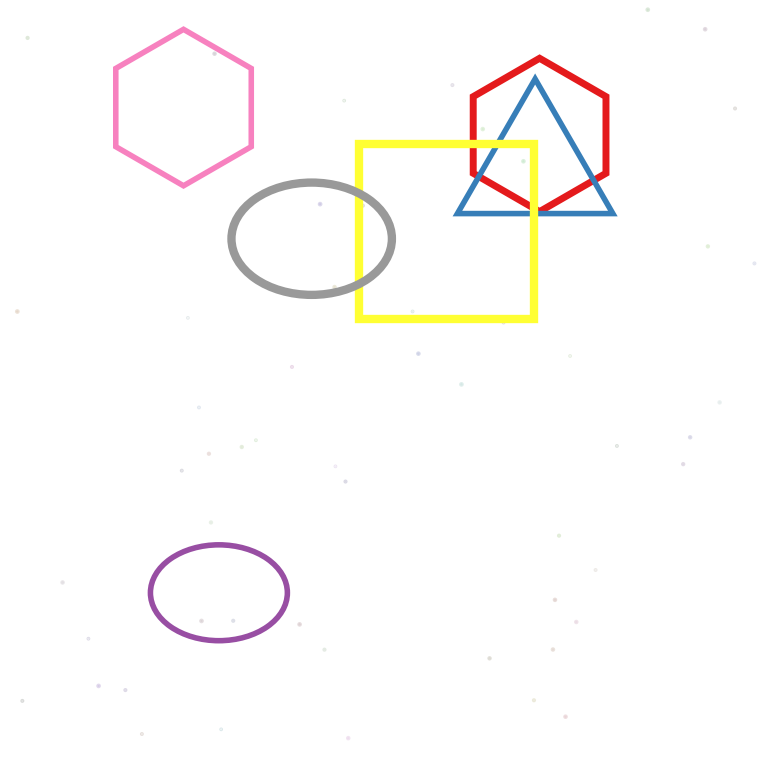[{"shape": "hexagon", "thickness": 2.5, "radius": 0.5, "center": [0.701, 0.825]}, {"shape": "triangle", "thickness": 2, "radius": 0.58, "center": [0.695, 0.781]}, {"shape": "oval", "thickness": 2, "radius": 0.44, "center": [0.284, 0.23]}, {"shape": "square", "thickness": 3, "radius": 0.57, "center": [0.58, 0.699]}, {"shape": "hexagon", "thickness": 2, "radius": 0.51, "center": [0.238, 0.86]}, {"shape": "oval", "thickness": 3, "radius": 0.52, "center": [0.405, 0.69]}]